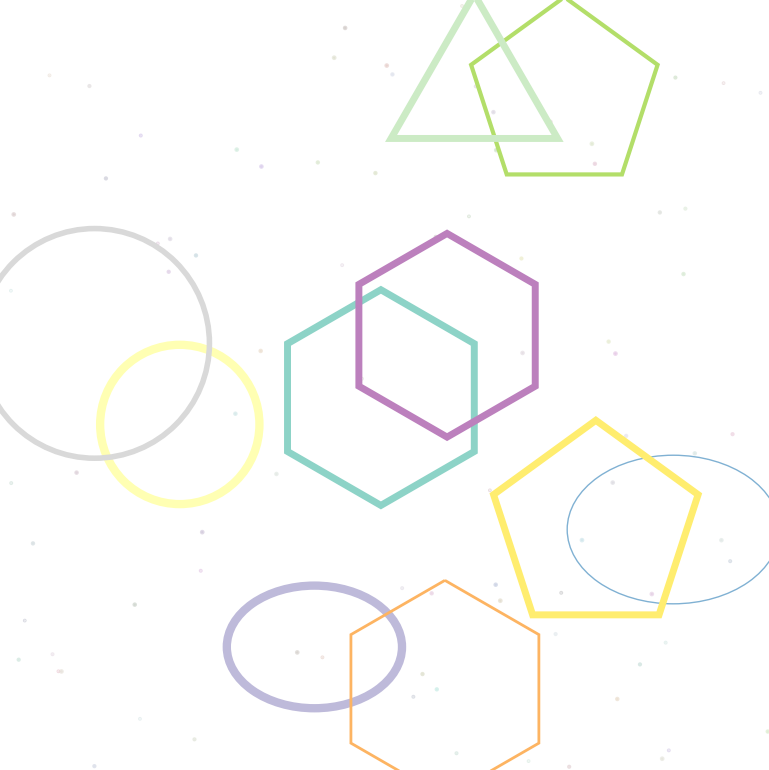[{"shape": "hexagon", "thickness": 2.5, "radius": 0.7, "center": [0.495, 0.484]}, {"shape": "circle", "thickness": 3, "radius": 0.52, "center": [0.233, 0.449]}, {"shape": "oval", "thickness": 3, "radius": 0.57, "center": [0.408, 0.16]}, {"shape": "oval", "thickness": 0.5, "radius": 0.69, "center": [0.874, 0.312]}, {"shape": "hexagon", "thickness": 1, "radius": 0.7, "center": [0.578, 0.105]}, {"shape": "pentagon", "thickness": 1.5, "radius": 0.64, "center": [0.733, 0.876]}, {"shape": "circle", "thickness": 2, "radius": 0.75, "center": [0.123, 0.554]}, {"shape": "hexagon", "thickness": 2.5, "radius": 0.66, "center": [0.581, 0.565]}, {"shape": "triangle", "thickness": 2.5, "radius": 0.62, "center": [0.616, 0.883]}, {"shape": "pentagon", "thickness": 2.5, "radius": 0.7, "center": [0.774, 0.314]}]